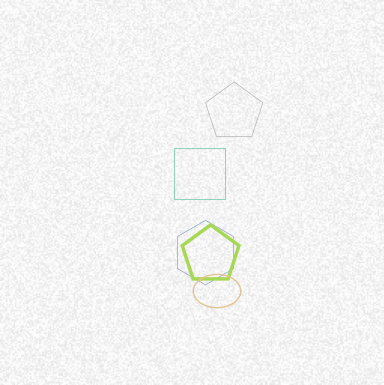[{"shape": "square", "thickness": 0.5, "radius": 0.33, "center": [0.518, 0.55]}, {"shape": "hexagon", "thickness": 0.5, "radius": 0.42, "center": [0.534, 0.344]}, {"shape": "pentagon", "thickness": 2.5, "radius": 0.39, "center": [0.547, 0.338]}, {"shape": "oval", "thickness": 1, "radius": 0.31, "center": [0.564, 0.244]}, {"shape": "pentagon", "thickness": 0.5, "radius": 0.39, "center": [0.608, 0.709]}]